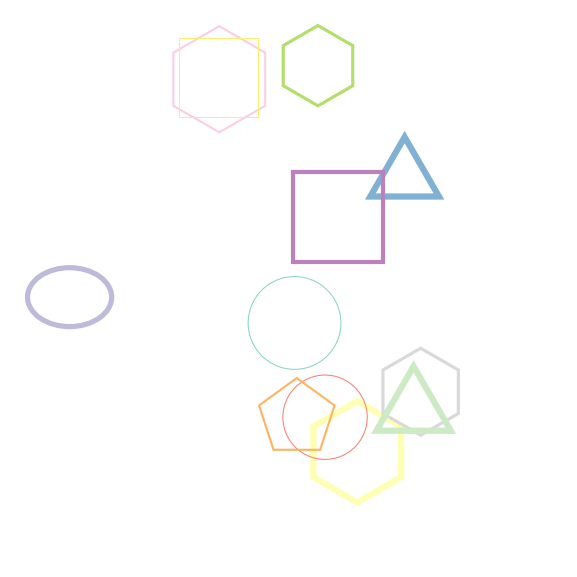[{"shape": "circle", "thickness": 0.5, "radius": 0.4, "center": [0.51, 0.44]}, {"shape": "hexagon", "thickness": 3, "radius": 0.44, "center": [0.619, 0.217]}, {"shape": "oval", "thickness": 2.5, "radius": 0.36, "center": [0.121, 0.485]}, {"shape": "circle", "thickness": 0.5, "radius": 0.37, "center": [0.563, 0.277]}, {"shape": "triangle", "thickness": 3, "radius": 0.34, "center": [0.701, 0.693]}, {"shape": "pentagon", "thickness": 1, "radius": 0.34, "center": [0.514, 0.276]}, {"shape": "hexagon", "thickness": 1.5, "radius": 0.35, "center": [0.551, 0.885]}, {"shape": "hexagon", "thickness": 1, "radius": 0.46, "center": [0.38, 0.862]}, {"shape": "hexagon", "thickness": 1.5, "radius": 0.38, "center": [0.728, 0.321]}, {"shape": "square", "thickness": 2, "radius": 0.39, "center": [0.585, 0.623]}, {"shape": "triangle", "thickness": 3, "radius": 0.37, "center": [0.716, 0.29]}, {"shape": "square", "thickness": 0.5, "radius": 0.34, "center": [0.378, 0.865]}]